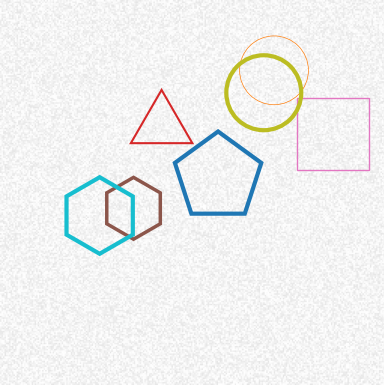[{"shape": "pentagon", "thickness": 3, "radius": 0.59, "center": [0.566, 0.54]}, {"shape": "circle", "thickness": 0.5, "radius": 0.45, "center": [0.712, 0.817]}, {"shape": "triangle", "thickness": 1.5, "radius": 0.46, "center": [0.42, 0.674]}, {"shape": "hexagon", "thickness": 2.5, "radius": 0.4, "center": [0.347, 0.459]}, {"shape": "square", "thickness": 1, "radius": 0.47, "center": [0.866, 0.652]}, {"shape": "circle", "thickness": 3, "radius": 0.49, "center": [0.685, 0.759]}, {"shape": "hexagon", "thickness": 3, "radius": 0.5, "center": [0.259, 0.44]}]